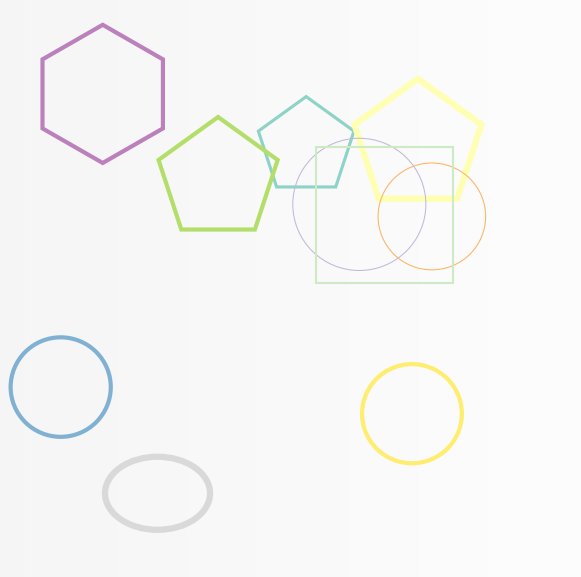[{"shape": "pentagon", "thickness": 1.5, "radius": 0.43, "center": [0.527, 0.745]}, {"shape": "pentagon", "thickness": 3, "radius": 0.57, "center": [0.719, 0.748]}, {"shape": "circle", "thickness": 0.5, "radius": 0.57, "center": [0.618, 0.645]}, {"shape": "circle", "thickness": 2, "radius": 0.43, "center": [0.104, 0.329]}, {"shape": "circle", "thickness": 0.5, "radius": 0.46, "center": [0.743, 0.624]}, {"shape": "pentagon", "thickness": 2, "radius": 0.54, "center": [0.375, 0.689]}, {"shape": "oval", "thickness": 3, "radius": 0.45, "center": [0.271, 0.145]}, {"shape": "hexagon", "thickness": 2, "radius": 0.6, "center": [0.177, 0.837]}, {"shape": "square", "thickness": 1, "radius": 0.59, "center": [0.662, 0.627]}, {"shape": "circle", "thickness": 2, "radius": 0.43, "center": [0.709, 0.283]}]